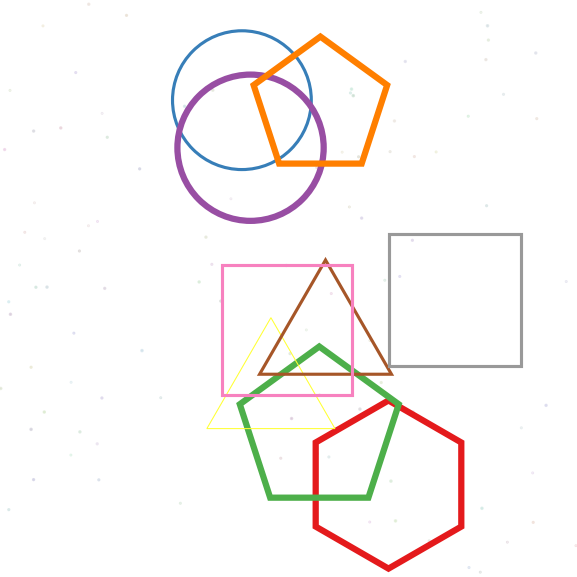[{"shape": "hexagon", "thickness": 3, "radius": 0.73, "center": [0.673, 0.16]}, {"shape": "circle", "thickness": 1.5, "radius": 0.6, "center": [0.419, 0.826]}, {"shape": "pentagon", "thickness": 3, "radius": 0.72, "center": [0.553, 0.254]}, {"shape": "circle", "thickness": 3, "radius": 0.63, "center": [0.434, 0.743]}, {"shape": "pentagon", "thickness": 3, "radius": 0.61, "center": [0.555, 0.814]}, {"shape": "triangle", "thickness": 0.5, "radius": 0.64, "center": [0.469, 0.321]}, {"shape": "triangle", "thickness": 1.5, "radius": 0.66, "center": [0.564, 0.417]}, {"shape": "square", "thickness": 1.5, "radius": 0.56, "center": [0.496, 0.427]}, {"shape": "square", "thickness": 1.5, "radius": 0.57, "center": [0.788, 0.479]}]